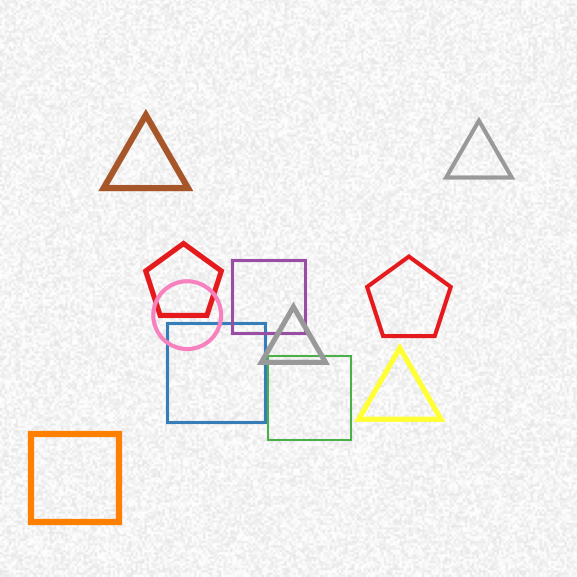[{"shape": "pentagon", "thickness": 2.5, "radius": 0.34, "center": [0.318, 0.509]}, {"shape": "pentagon", "thickness": 2, "radius": 0.38, "center": [0.708, 0.479]}, {"shape": "square", "thickness": 1.5, "radius": 0.43, "center": [0.375, 0.354]}, {"shape": "square", "thickness": 1, "radius": 0.36, "center": [0.536, 0.31]}, {"shape": "square", "thickness": 1.5, "radius": 0.32, "center": [0.465, 0.486]}, {"shape": "square", "thickness": 3, "radius": 0.38, "center": [0.13, 0.171]}, {"shape": "triangle", "thickness": 2.5, "radius": 0.41, "center": [0.692, 0.314]}, {"shape": "triangle", "thickness": 3, "radius": 0.42, "center": [0.253, 0.716]}, {"shape": "circle", "thickness": 2, "radius": 0.29, "center": [0.324, 0.453]}, {"shape": "triangle", "thickness": 2.5, "radius": 0.32, "center": [0.508, 0.404]}, {"shape": "triangle", "thickness": 2, "radius": 0.33, "center": [0.829, 0.725]}]